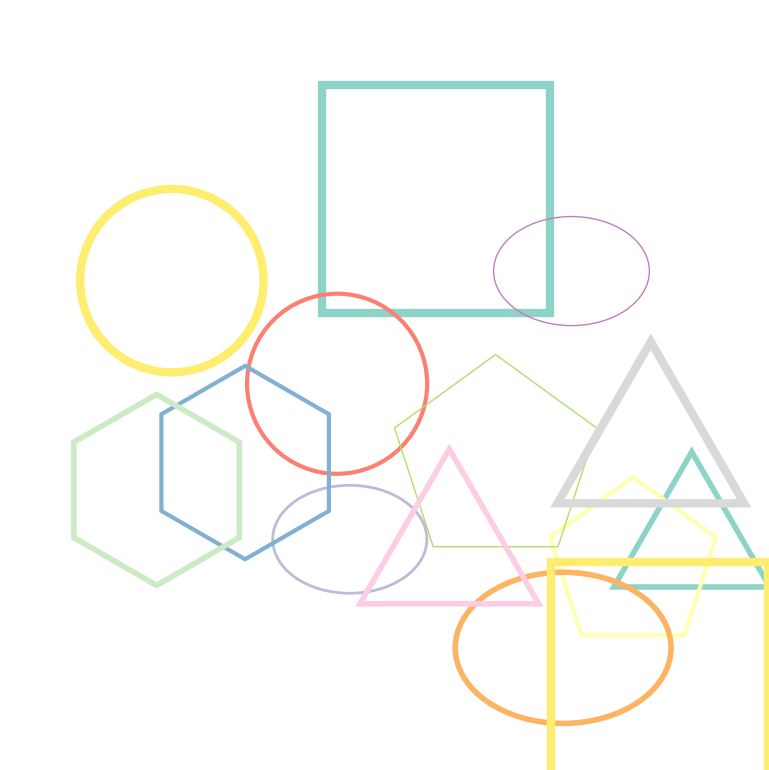[{"shape": "triangle", "thickness": 2, "radius": 0.58, "center": [0.898, 0.296]}, {"shape": "square", "thickness": 3, "radius": 0.74, "center": [0.566, 0.742]}, {"shape": "pentagon", "thickness": 1.5, "radius": 0.57, "center": [0.822, 0.267]}, {"shape": "oval", "thickness": 1, "radius": 0.5, "center": [0.454, 0.3]}, {"shape": "circle", "thickness": 1.5, "radius": 0.58, "center": [0.438, 0.502]}, {"shape": "hexagon", "thickness": 1.5, "radius": 0.63, "center": [0.318, 0.399]}, {"shape": "oval", "thickness": 2, "radius": 0.7, "center": [0.731, 0.159]}, {"shape": "pentagon", "thickness": 0.5, "radius": 0.69, "center": [0.644, 0.402]}, {"shape": "triangle", "thickness": 2, "radius": 0.67, "center": [0.584, 0.283]}, {"shape": "triangle", "thickness": 3, "radius": 0.7, "center": [0.845, 0.416]}, {"shape": "oval", "thickness": 0.5, "radius": 0.51, "center": [0.742, 0.648]}, {"shape": "hexagon", "thickness": 2, "radius": 0.62, "center": [0.203, 0.364]}, {"shape": "square", "thickness": 3, "radius": 0.7, "center": [0.857, 0.13]}, {"shape": "circle", "thickness": 3, "radius": 0.6, "center": [0.223, 0.636]}]